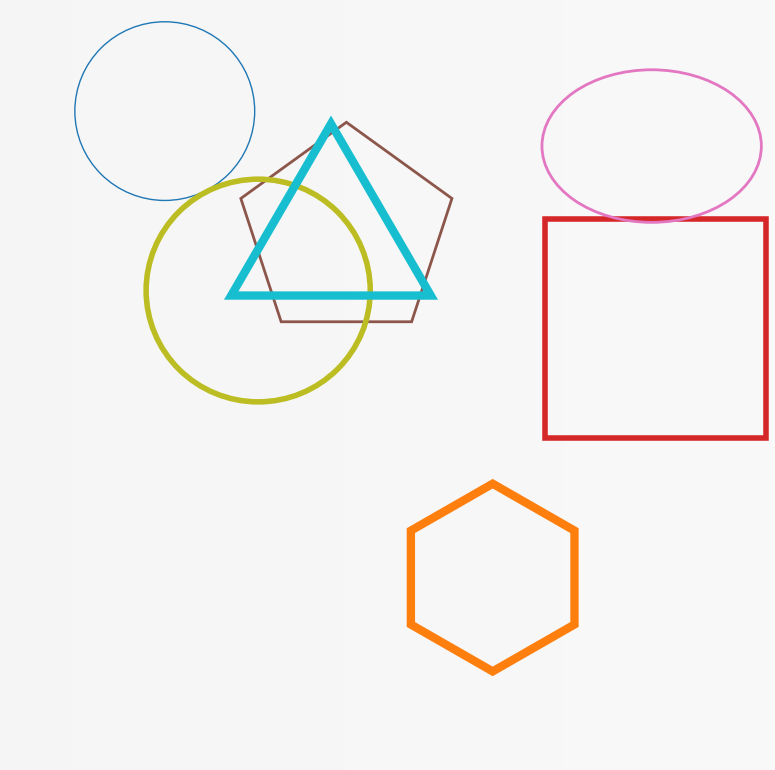[{"shape": "circle", "thickness": 0.5, "radius": 0.58, "center": [0.213, 0.856]}, {"shape": "hexagon", "thickness": 3, "radius": 0.61, "center": [0.636, 0.25]}, {"shape": "square", "thickness": 2, "radius": 0.71, "center": [0.846, 0.574]}, {"shape": "pentagon", "thickness": 1, "radius": 0.72, "center": [0.447, 0.698]}, {"shape": "oval", "thickness": 1, "radius": 0.71, "center": [0.841, 0.81]}, {"shape": "circle", "thickness": 2, "radius": 0.72, "center": [0.333, 0.623]}, {"shape": "triangle", "thickness": 3, "radius": 0.74, "center": [0.427, 0.691]}]